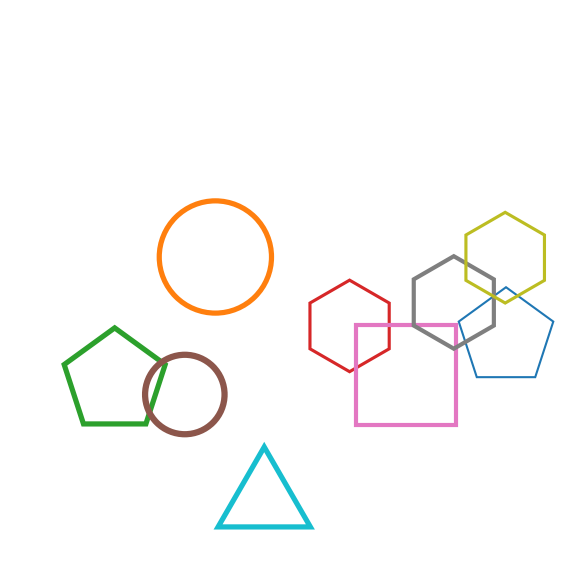[{"shape": "pentagon", "thickness": 1, "radius": 0.43, "center": [0.876, 0.416]}, {"shape": "circle", "thickness": 2.5, "radius": 0.49, "center": [0.373, 0.554]}, {"shape": "pentagon", "thickness": 2.5, "radius": 0.46, "center": [0.199, 0.339]}, {"shape": "hexagon", "thickness": 1.5, "radius": 0.4, "center": [0.605, 0.435]}, {"shape": "circle", "thickness": 3, "radius": 0.34, "center": [0.32, 0.316]}, {"shape": "square", "thickness": 2, "radius": 0.43, "center": [0.703, 0.35]}, {"shape": "hexagon", "thickness": 2, "radius": 0.4, "center": [0.786, 0.475]}, {"shape": "hexagon", "thickness": 1.5, "radius": 0.39, "center": [0.875, 0.553]}, {"shape": "triangle", "thickness": 2.5, "radius": 0.46, "center": [0.458, 0.133]}]